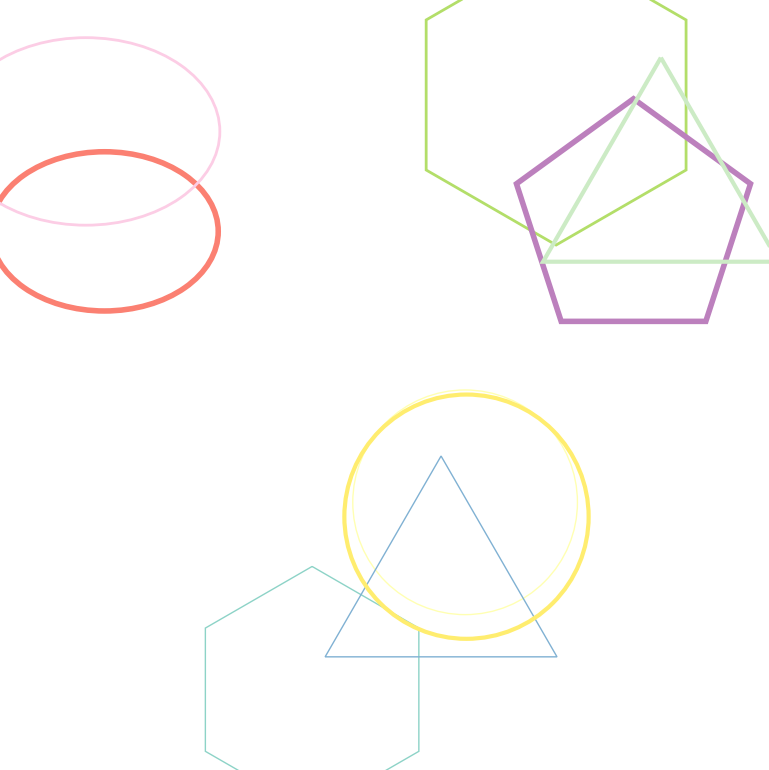[{"shape": "hexagon", "thickness": 0.5, "radius": 0.8, "center": [0.405, 0.104]}, {"shape": "circle", "thickness": 0.5, "radius": 0.73, "center": [0.604, 0.348]}, {"shape": "oval", "thickness": 2, "radius": 0.74, "center": [0.136, 0.7]}, {"shape": "triangle", "thickness": 0.5, "radius": 0.87, "center": [0.573, 0.234]}, {"shape": "hexagon", "thickness": 1, "radius": 0.97, "center": [0.722, 0.877]}, {"shape": "oval", "thickness": 1, "radius": 0.87, "center": [0.112, 0.829]}, {"shape": "pentagon", "thickness": 2, "radius": 0.8, "center": [0.823, 0.712]}, {"shape": "triangle", "thickness": 1.5, "radius": 0.88, "center": [0.858, 0.748]}, {"shape": "circle", "thickness": 1.5, "radius": 0.79, "center": [0.606, 0.329]}]